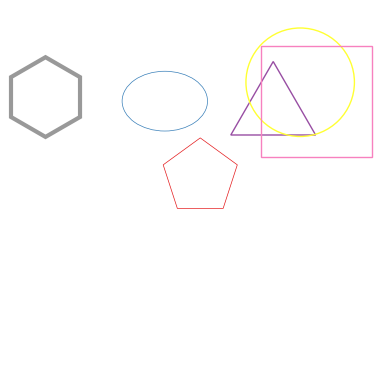[{"shape": "pentagon", "thickness": 0.5, "radius": 0.51, "center": [0.52, 0.541]}, {"shape": "oval", "thickness": 0.5, "radius": 0.55, "center": [0.428, 0.737]}, {"shape": "triangle", "thickness": 1, "radius": 0.64, "center": [0.71, 0.713]}, {"shape": "circle", "thickness": 1, "radius": 0.7, "center": [0.78, 0.786]}, {"shape": "square", "thickness": 1, "radius": 0.72, "center": [0.821, 0.737]}, {"shape": "hexagon", "thickness": 3, "radius": 0.52, "center": [0.118, 0.748]}]